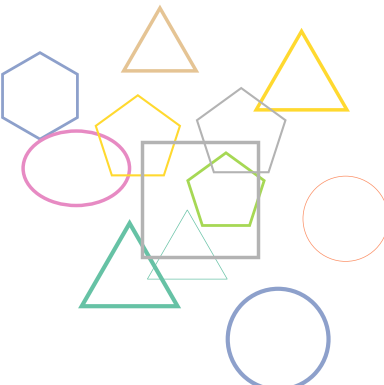[{"shape": "triangle", "thickness": 0.5, "radius": 0.6, "center": [0.486, 0.335]}, {"shape": "triangle", "thickness": 3, "radius": 0.72, "center": [0.337, 0.276]}, {"shape": "circle", "thickness": 0.5, "radius": 0.55, "center": [0.898, 0.432]}, {"shape": "hexagon", "thickness": 2, "radius": 0.56, "center": [0.104, 0.751]}, {"shape": "circle", "thickness": 3, "radius": 0.65, "center": [0.722, 0.119]}, {"shape": "oval", "thickness": 2.5, "radius": 0.69, "center": [0.198, 0.563]}, {"shape": "pentagon", "thickness": 2, "radius": 0.52, "center": [0.587, 0.499]}, {"shape": "triangle", "thickness": 2.5, "radius": 0.68, "center": [0.783, 0.783]}, {"shape": "pentagon", "thickness": 1.5, "radius": 0.57, "center": [0.358, 0.638]}, {"shape": "triangle", "thickness": 2.5, "radius": 0.54, "center": [0.415, 0.87]}, {"shape": "pentagon", "thickness": 1.5, "radius": 0.6, "center": [0.627, 0.65]}, {"shape": "square", "thickness": 2.5, "radius": 0.75, "center": [0.519, 0.482]}]